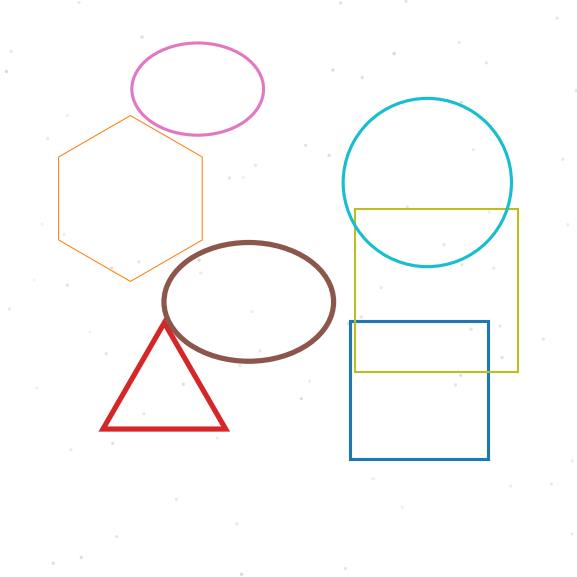[{"shape": "square", "thickness": 1.5, "radius": 0.6, "center": [0.726, 0.324]}, {"shape": "hexagon", "thickness": 0.5, "radius": 0.72, "center": [0.226, 0.655]}, {"shape": "triangle", "thickness": 2.5, "radius": 0.61, "center": [0.284, 0.318]}, {"shape": "oval", "thickness": 2.5, "radius": 0.73, "center": [0.431, 0.476]}, {"shape": "oval", "thickness": 1.5, "radius": 0.57, "center": [0.342, 0.845]}, {"shape": "square", "thickness": 1, "radius": 0.7, "center": [0.756, 0.496]}, {"shape": "circle", "thickness": 1.5, "radius": 0.73, "center": [0.74, 0.683]}]